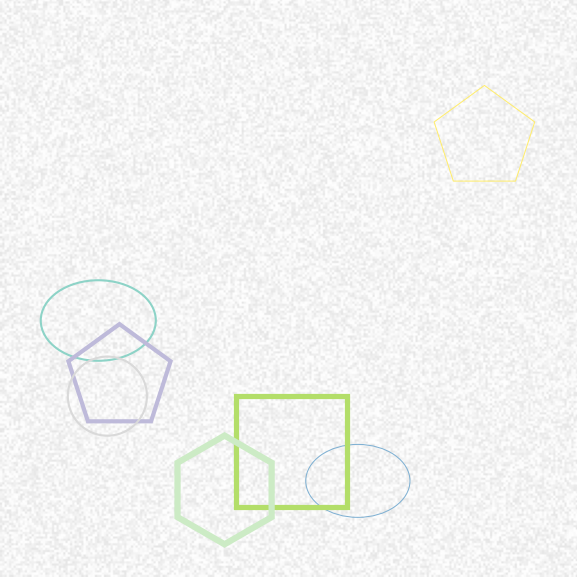[{"shape": "oval", "thickness": 1, "radius": 0.5, "center": [0.17, 0.444]}, {"shape": "pentagon", "thickness": 2, "radius": 0.47, "center": [0.207, 0.345]}, {"shape": "oval", "thickness": 0.5, "radius": 0.45, "center": [0.62, 0.166]}, {"shape": "square", "thickness": 2.5, "radius": 0.48, "center": [0.505, 0.217]}, {"shape": "circle", "thickness": 1, "radius": 0.34, "center": [0.186, 0.313]}, {"shape": "hexagon", "thickness": 3, "radius": 0.47, "center": [0.389, 0.151]}, {"shape": "pentagon", "thickness": 0.5, "radius": 0.46, "center": [0.839, 0.76]}]